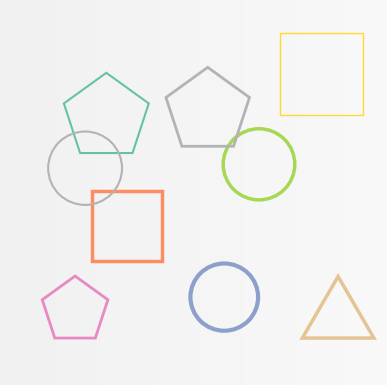[{"shape": "pentagon", "thickness": 1.5, "radius": 0.58, "center": [0.274, 0.696]}, {"shape": "square", "thickness": 2.5, "radius": 0.45, "center": [0.328, 0.413]}, {"shape": "circle", "thickness": 3, "radius": 0.44, "center": [0.579, 0.228]}, {"shape": "pentagon", "thickness": 2, "radius": 0.45, "center": [0.194, 0.194]}, {"shape": "circle", "thickness": 2.5, "radius": 0.46, "center": [0.668, 0.573]}, {"shape": "square", "thickness": 1, "radius": 0.53, "center": [0.83, 0.808]}, {"shape": "triangle", "thickness": 2.5, "radius": 0.53, "center": [0.873, 0.175]}, {"shape": "pentagon", "thickness": 2, "radius": 0.57, "center": [0.536, 0.712]}, {"shape": "circle", "thickness": 1.5, "radius": 0.48, "center": [0.22, 0.563]}]